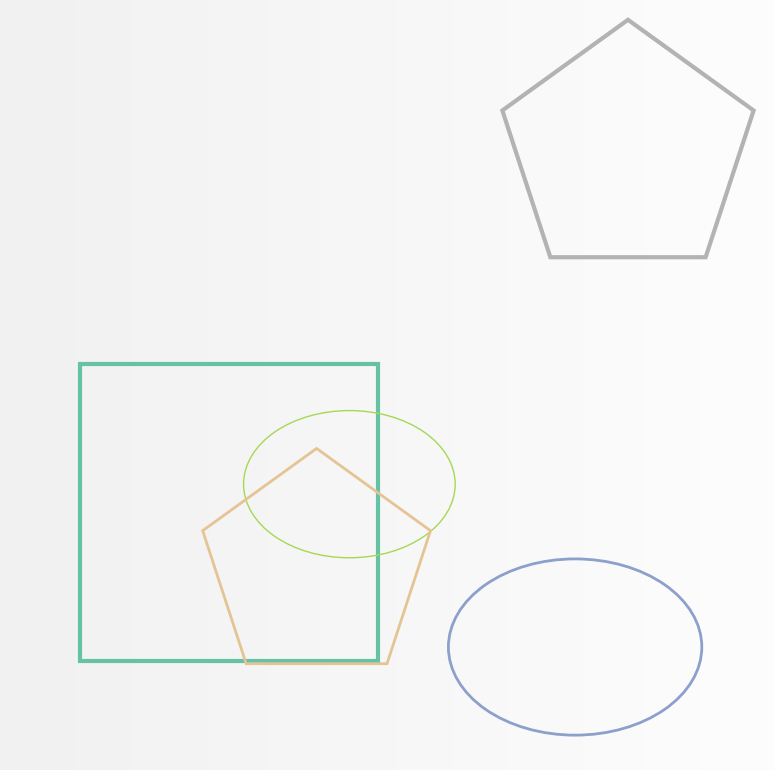[{"shape": "square", "thickness": 1.5, "radius": 0.96, "center": [0.296, 0.335]}, {"shape": "oval", "thickness": 1, "radius": 0.82, "center": [0.742, 0.16]}, {"shape": "oval", "thickness": 0.5, "radius": 0.68, "center": [0.451, 0.371]}, {"shape": "pentagon", "thickness": 1, "radius": 0.77, "center": [0.408, 0.263]}, {"shape": "pentagon", "thickness": 1.5, "radius": 0.85, "center": [0.81, 0.804]}]